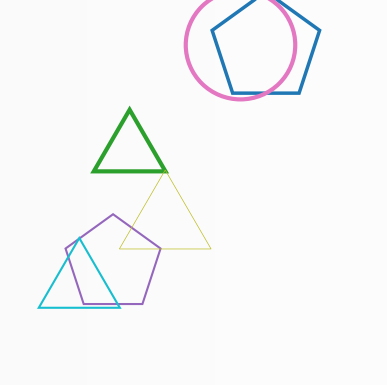[{"shape": "pentagon", "thickness": 2.5, "radius": 0.73, "center": [0.686, 0.876]}, {"shape": "triangle", "thickness": 3, "radius": 0.53, "center": [0.335, 0.608]}, {"shape": "pentagon", "thickness": 1.5, "radius": 0.64, "center": [0.292, 0.315]}, {"shape": "circle", "thickness": 3, "radius": 0.71, "center": [0.621, 0.883]}, {"shape": "triangle", "thickness": 0.5, "radius": 0.68, "center": [0.426, 0.422]}, {"shape": "triangle", "thickness": 1.5, "radius": 0.6, "center": [0.205, 0.261]}]